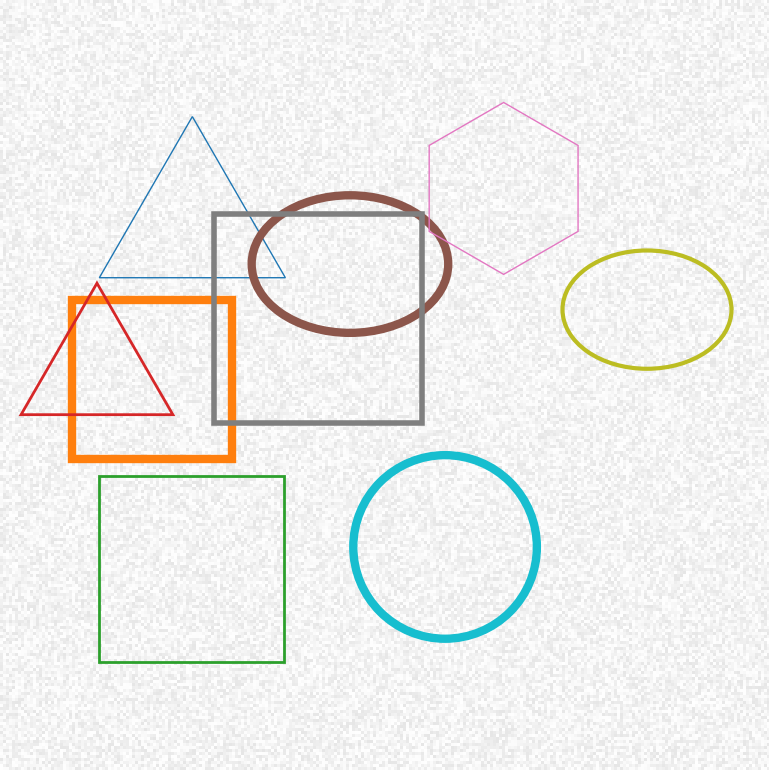[{"shape": "triangle", "thickness": 0.5, "radius": 0.7, "center": [0.25, 0.709]}, {"shape": "square", "thickness": 3, "radius": 0.52, "center": [0.197, 0.507]}, {"shape": "square", "thickness": 1, "radius": 0.6, "center": [0.249, 0.261]}, {"shape": "triangle", "thickness": 1, "radius": 0.57, "center": [0.126, 0.518]}, {"shape": "oval", "thickness": 3, "radius": 0.64, "center": [0.454, 0.657]}, {"shape": "hexagon", "thickness": 0.5, "radius": 0.56, "center": [0.654, 0.755]}, {"shape": "square", "thickness": 2, "radius": 0.68, "center": [0.413, 0.586]}, {"shape": "oval", "thickness": 1.5, "radius": 0.55, "center": [0.84, 0.598]}, {"shape": "circle", "thickness": 3, "radius": 0.6, "center": [0.578, 0.29]}]